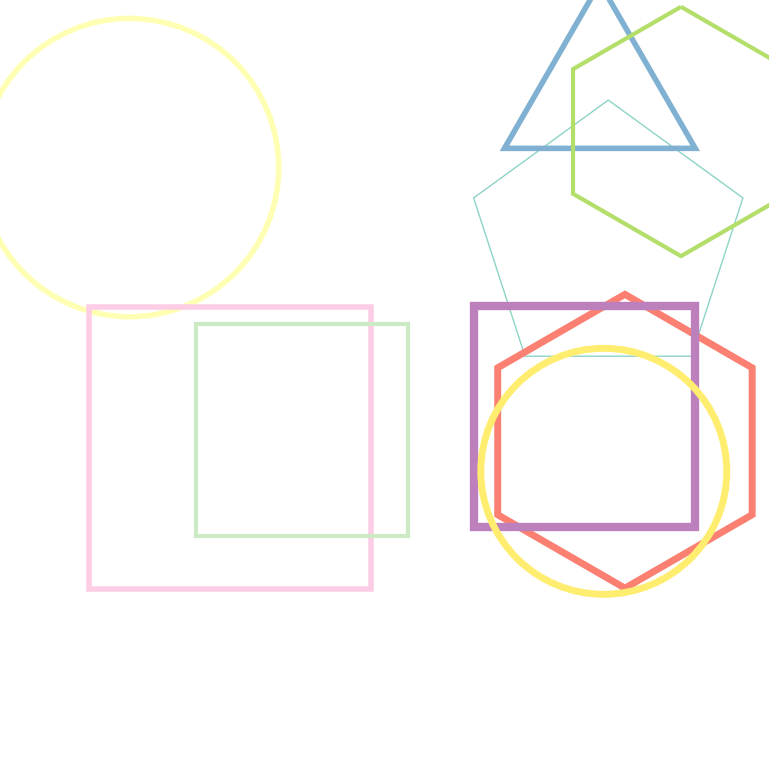[{"shape": "pentagon", "thickness": 0.5, "radius": 0.92, "center": [0.79, 0.686]}, {"shape": "circle", "thickness": 2, "radius": 0.97, "center": [0.168, 0.782]}, {"shape": "hexagon", "thickness": 2.5, "radius": 0.95, "center": [0.812, 0.427]}, {"shape": "triangle", "thickness": 2, "radius": 0.72, "center": [0.779, 0.879]}, {"shape": "hexagon", "thickness": 1.5, "radius": 0.81, "center": [0.884, 0.829]}, {"shape": "square", "thickness": 2, "radius": 0.92, "center": [0.298, 0.418]}, {"shape": "square", "thickness": 3, "radius": 0.72, "center": [0.759, 0.459]}, {"shape": "square", "thickness": 1.5, "radius": 0.69, "center": [0.392, 0.441]}, {"shape": "circle", "thickness": 2.5, "radius": 0.8, "center": [0.784, 0.388]}]